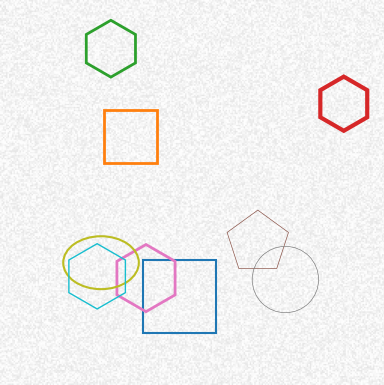[{"shape": "square", "thickness": 1.5, "radius": 0.47, "center": [0.465, 0.23]}, {"shape": "square", "thickness": 2, "radius": 0.34, "center": [0.339, 0.645]}, {"shape": "hexagon", "thickness": 2, "radius": 0.37, "center": [0.288, 0.874]}, {"shape": "hexagon", "thickness": 3, "radius": 0.35, "center": [0.893, 0.731]}, {"shape": "pentagon", "thickness": 0.5, "radius": 0.42, "center": [0.67, 0.37]}, {"shape": "hexagon", "thickness": 2, "radius": 0.44, "center": [0.379, 0.278]}, {"shape": "circle", "thickness": 0.5, "radius": 0.43, "center": [0.741, 0.274]}, {"shape": "oval", "thickness": 1.5, "radius": 0.49, "center": [0.262, 0.318]}, {"shape": "hexagon", "thickness": 1, "radius": 0.42, "center": [0.252, 0.282]}]